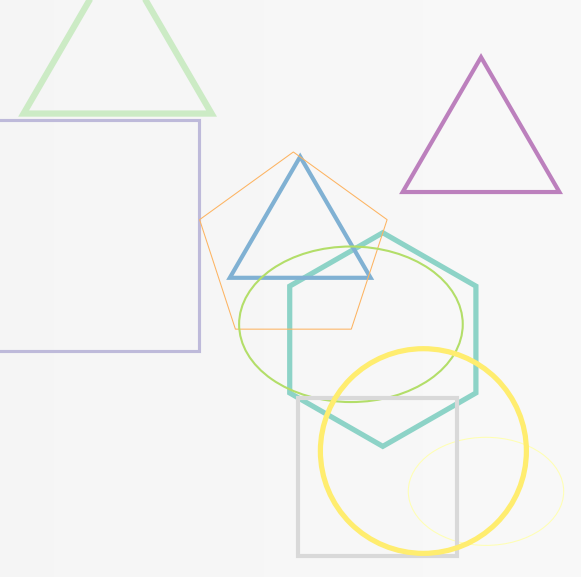[{"shape": "hexagon", "thickness": 2.5, "radius": 0.92, "center": [0.659, 0.411]}, {"shape": "oval", "thickness": 0.5, "radius": 0.67, "center": [0.836, 0.148]}, {"shape": "square", "thickness": 1.5, "radius": 1.0, "center": [0.143, 0.591]}, {"shape": "triangle", "thickness": 2, "radius": 0.7, "center": [0.516, 0.588]}, {"shape": "pentagon", "thickness": 0.5, "radius": 0.85, "center": [0.505, 0.566]}, {"shape": "oval", "thickness": 1, "radius": 0.96, "center": [0.604, 0.438]}, {"shape": "square", "thickness": 2, "radius": 0.68, "center": [0.649, 0.173]}, {"shape": "triangle", "thickness": 2, "radius": 0.78, "center": [0.828, 0.744]}, {"shape": "triangle", "thickness": 3, "radius": 0.93, "center": [0.202, 0.896]}, {"shape": "circle", "thickness": 2.5, "radius": 0.89, "center": [0.728, 0.218]}]